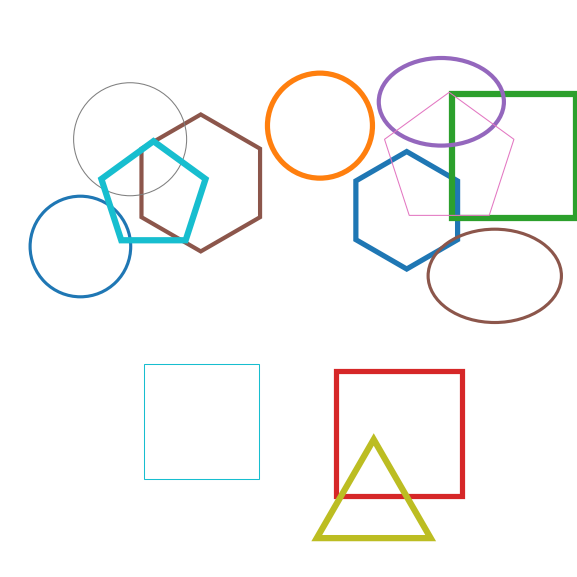[{"shape": "circle", "thickness": 1.5, "radius": 0.44, "center": [0.139, 0.572]}, {"shape": "hexagon", "thickness": 2.5, "radius": 0.51, "center": [0.704, 0.635]}, {"shape": "circle", "thickness": 2.5, "radius": 0.45, "center": [0.554, 0.782]}, {"shape": "square", "thickness": 3, "radius": 0.53, "center": [0.89, 0.729]}, {"shape": "square", "thickness": 2.5, "radius": 0.54, "center": [0.691, 0.249]}, {"shape": "oval", "thickness": 2, "radius": 0.54, "center": [0.764, 0.823]}, {"shape": "oval", "thickness": 1.5, "radius": 0.58, "center": [0.857, 0.521]}, {"shape": "hexagon", "thickness": 2, "radius": 0.59, "center": [0.348, 0.682]}, {"shape": "pentagon", "thickness": 0.5, "radius": 0.59, "center": [0.778, 0.721]}, {"shape": "circle", "thickness": 0.5, "radius": 0.49, "center": [0.225, 0.758]}, {"shape": "triangle", "thickness": 3, "radius": 0.57, "center": [0.647, 0.124]}, {"shape": "pentagon", "thickness": 3, "radius": 0.47, "center": [0.266, 0.66]}, {"shape": "square", "thickness": 0.5, "radius": 0.5, "center": [0.349, 0.27]}]